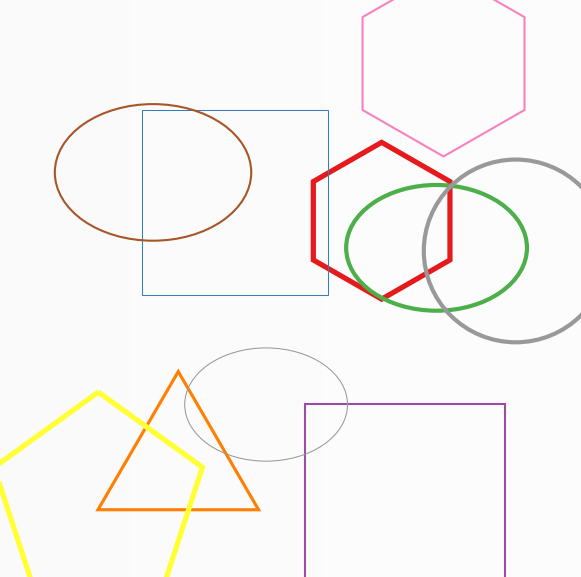[{"shape": "hexagon", "thickness": 2.5, "radius": 0.68, "center": [0.657, 0.617]}, {"shape": "square", "thickness": 0.5, "radius": 0.8, "center": [0.404, 0.649]}, {"shape": "oval", "thickness": 2, "radius": 0.78, "center": [0.751, 0.57]}, {"shape": "square", "thickness": 1, "radius": 0.86, "center": [0.696, 0.127]}, {"shape": "triangle", "thickness": 1.5, "radius": 0.8, "center": [0.307, 0.196]}, {"shape": "pentagon", "thickness": 2.5, "radius": 0.94, "center": [0.169, 0.132]}, {"shape": "oval", "thickness": 1, "radius": 0.84, "center": [0.263, 0.701]}, {"shape": "hexagon", "thickness": 1, "radius": 0.8, "center": [0.763, 0.889]}, {"shape": "oval", "thickness": 0.5, "radius": 0.7, "center": [0.458, 0.299]}, {"shape": "circle", "thickness": 2, "radius": 0.79, "center": [0.887, 0.565]}]